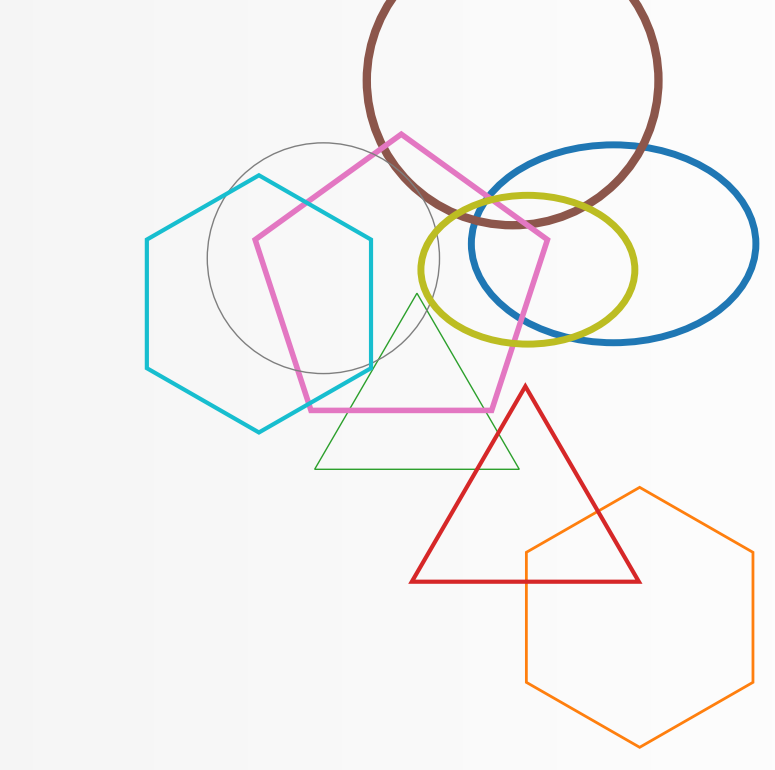[{"shape": "oval", "thickness": 2.5, "radius": 0.92, "center": [0.792, 0.683]}, {"shape": "hexagon", "thickness": 1, "radius": 0.84, "center": [0.825, 0.198]}, {"shape": "triangle", "thickness": 0.5, "radius": 0.76, "center": [0.538, 0.467]}, {"shape": "triangle", "thickness": 1.5, "radius": 0.85, "center": [0.678, 0.329]}, {"shape": "circle", "thickness": 3, "radius": 0.94, "center": [0.661, 0.896]}, {"shape": "pentagon", "thickness": 2, "radius": 0.99, "center": [0.518, 0.627]}, {"shape": "circle", "thickness": 0.5, "radius": 0.75, "center": [0.417, 0.665]}, {"shape": "oval", "thickness": 2.5, "radius": 0.69, "center": [0.681, 0.65]}, {"shape": "hexagon", "thickness": 1.5, "radius": 0.84, "center": [0.334, 0.605]}]